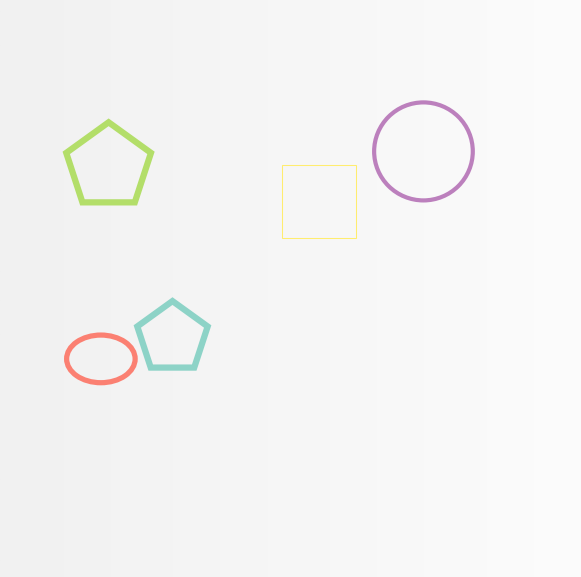[{"shape": "pentagon", "thickness": 3, "radius": 0.32, "center": [0.297, 0.414]}, {"shape": "oval", "thickness": 2.5, "radius": 0.29, "center": [0.174, 0.378]}, {"shape": "pentagon", "thickness": 3, "radius": 0.38, "center": [0.187, 0.711]}, {"shape": "circle", "thickness": 2, "radius": 0.42, "center": [0.729, 0.737]}, {"shape": "square", "thickness": 0.5, "radius": 0.32, "center": [0.549, 0.65]}]